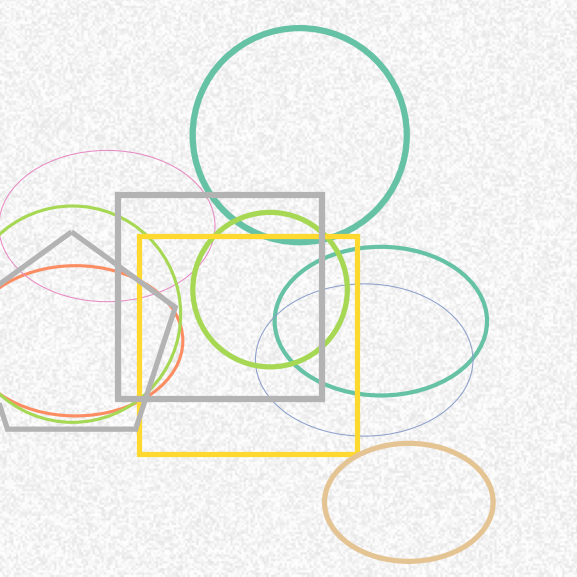[{"shape": "oval", "thickness": 2, "radius": 0.92, "center": [0.659, 0.443]}, {"shape": "circle", "thickness": 3, "radius": 0.93, "center": [0.519, 0.765]}, {"shape": "oval", "thickness": 1.5, "radius": 0.93, "center": [0.131, 0.409]}, {"shape": "oval", "thickness": 0.5, "radius": 0.94, "center": [0.631, 0.376]}, {"shape": "oval", "thickness": 0.5, "radius": 0.94, "center": [0.185, 0.608]}, {"shape": "circle", "thickness": 2.5, "radius": 0.67, "center": [0.468, 0.498]}, {"shape": "circle", "thickness": 1.5, "radius": 0.94, "center": [0.126, 0.455]}, {"shape": "square", "thickness": 2.5, "radius": 0.95, "center": [0.429, 0.402]}, {"shape": "oval", "thickness": 2.5, "radius": 0.73, "center": [0.708, 0.129]}, {"shape": "pentagon", "thickness": 2.5, "radius": 0.94, "center": [0.124, 0.409]}, {"shape": "square", "thickness": 3, "radius": 0.88, "center": [0.381, 0.485]}]